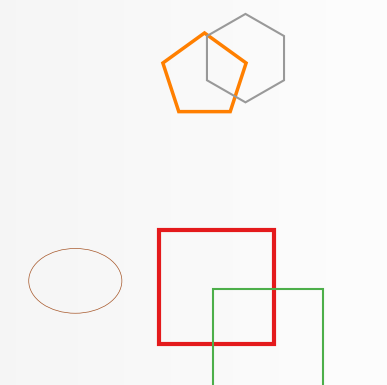[{"shape": "square", "thickness": 3, "radius": 0.74, "center": [0.558, 0.253]}, {"shape": "square", "thickness": 1.5, "radius": 0.7, "center": [0.692, 0.109]}, {"shape": "pentagon", "thickness": 2.5, "radius": 0.56, "center": [0.528, 0.801]}, {"shape": "oval", "thickness": 0.5, "radius": 0.6, "center": [0.194, 0.27]}, {"shape": "hexagon", "thickness": 1.5, "radius": 0.57, "center": [0.634, 0.849]}]